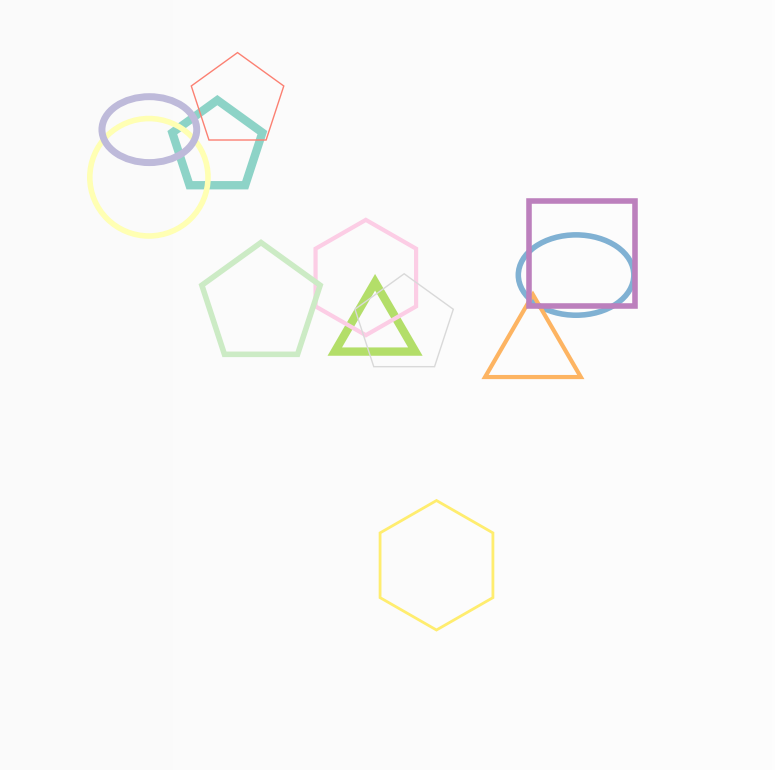[{"shape": "pentagon", "thickness": 3, "radius": 0.31, "center": [0.28, 0.809]}, {"shape": "circle", "thickness": 2, "radius": 0.38, "center": [0.192, 0.77]}, {"shape": "oval", "thickness": 2.5, "radius": 0.31, "center": [0.193, 0.832]}, {"shape": "pentagon", "thickness": 0.5, "radius": 0.31, "center": [0.306, 0.869]}, {"shape": "oval", "thickness": 2, "radius": 0.37, "center": [0.743, 0.643]}, {"shape": "triangle", "thickness": 1.5, "radius": 0.36, "center": [0.688, 0.546]}, {"shape": "triangle", "thickness": 3, "radius": 0.3, "center": [0.484, 0.573]}, {"shape": "hexagon", "thickness": 1.5, "radius": 0.37, "center": [0.472, 0.64]}, {"shape": "pentagon", "thickness": 0.5, "radius": 0.33, "center": [0.521, 0.578]}, {"shape": "square", "thickness": 2, "radius": 0.34, "center": [0.751, 0.671]}, {"shape": "pentagon", "thickness": 2, "radius": 0.4, "center": [0.337, 0.605]}, {"shape": "hexagon", "thickness": 1, "radius": 0.42, "center": [0.563, 0.266]}]